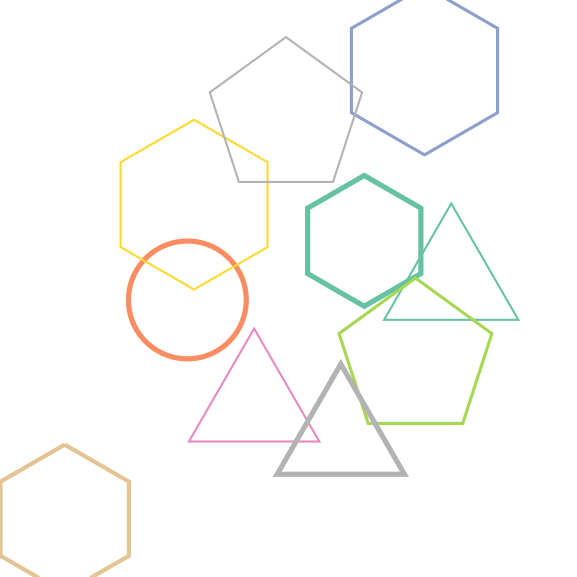[{"shape": "hexagon", "thickness": 2.5, "radius": 0.57, "center": [0.631, 0.582]}, {"shape": "triangle", "thickness": 1, "radius": 0.67, "center": [0.781, 0.512]}, {"shape": "circle", "thickness": 2.5, "radius": 0.51, "center": [0.324, 0.48]}, {"shape": "hexagon", "thickness": 1.5, "radius": 0.73, "center": [0.735, 0.877]}, {"shape": "triangle", "thickness": 1, "radius": 0.65, "center": [0.44, 0.3]}, {"shape": "pentagon", "thickness": 1.5, "radius": 0.7, "center": [0.719, 0.378]}, {"shape": "hexagon", "thickness": 1, "radius": 0.73, "center": [0.336, 0.645]}, {"shape": "hexagon", "thickness": 2, "radius": 0.64, "center": [0.112, 0.101]}, {"shape": "triangle", "thickness": 2.5, "radius": 0.64, "center": [0.59, 0.241]}, {"shape": "pentagon", "thickness": 1, "radius": 0.69, "center": [0.495, 0.796]}]